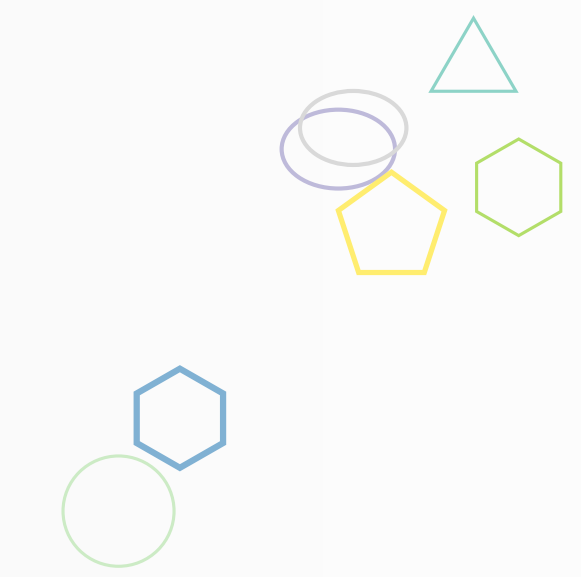[{"shape": "triangle", "thickness": 1.5, "radius": 0.42, "center": [0.815, 0.883]}, {"shape": "oval", "thickness": 2, "radius": 0.49, "center": [0.582, 0.741]}, {"shape": "hexagon", "thickness": 3, "radius": 0.43, "center": [0.309, 0.275]}, {"shape": "hexagon", "thickness": 1.5, "radius": 0.42, "center": [0.892, 0.675]}, {"shape": "oval", "thickness": 2, "radius": 0.46, "center": [0.608, 0.778]}, {"shape": "circle", "thickness": 1.5, "radius": 0.48, "center": [0.204, 0.114]}, {"shape": "pentagon", "thickness": 2.5, "radius": 0.48, "center": [0.673, 0.605]}]